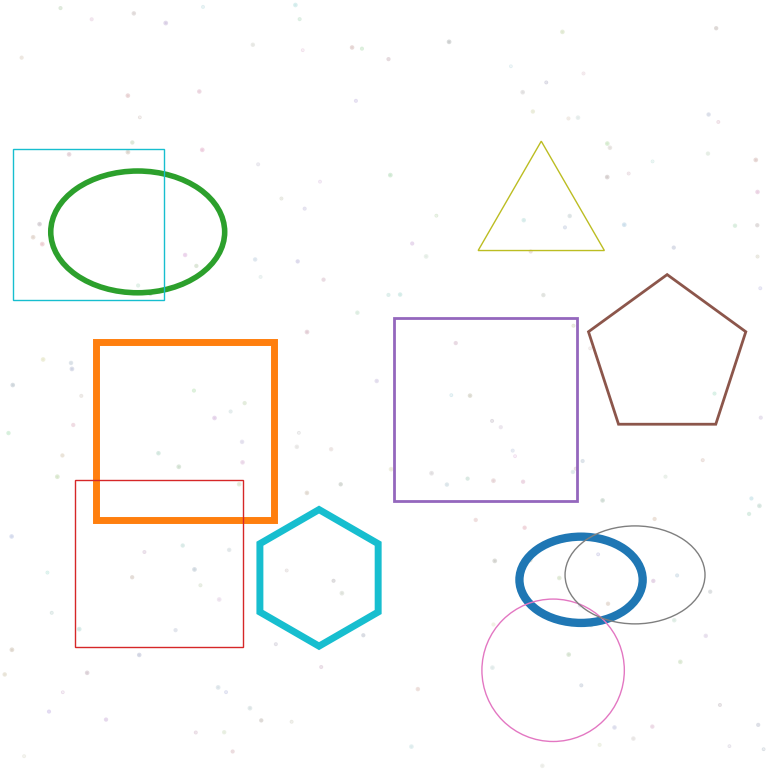[{"shape": "oval", "thickness": 3, "radius": 0.4, "center": [0.755, 0.247]}, {"shape": "square", "thickness": 2.5, "radius": 0.58, "center": [0.24, 0.44]}, {"shape": "oval", "thickness": 2, "radius": 0.56, "center": [0.179, 0.699]}, {"shape": "square", "thickness": 0.5, "radius": 0.54, "center": [0.206, 0.268]}, {"shape": "square", "thickness": 1, "radius": 0.59, "center": [0.631, 0.468]}, {"shape": "pentagon", "thickness": 1, "radius": 0.54, "center": [0.866, 0.536]}, {"shape": "circle", "thickness": 0.5, "radius": 0.46, "center": [0.718, 0.13]}, {"shape": "oval", "thickness": 0.5, "radius": 0.45, "center": [0.825, 0.253]}, {"shape": "triangle", "thickness": 0.5, "radius": 0.47, "center": [0.703, 0.722]}, {"shape": "square", "thickness": 0.5, "radius": 0.49, "center": [0.115, 0.708]}, {"shape": "hexagon", "thickness": 2.5, "radius": 0.44, "center": [0.414, 0.25]}]